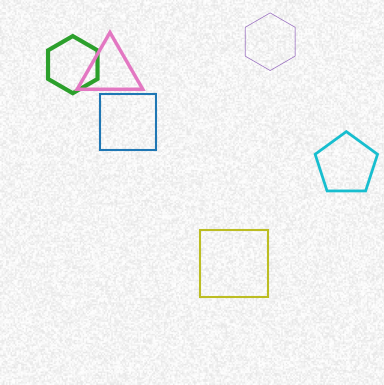[{"shape": "square", "thickness": 1.5, "radius": 0.36, "center": [0.332, 0.683]}, {"shape": "hexagon", "thickness": 3, "radius": 0.37, "center": [0.189, 0.832]}, {"shape": "hexagon", "thickness": 0.5, "radius": 0.37, "center": [0.702, 0.892]}, {"shape": "triangle", "thickness": 2.5, "radius": 0.49, "center": [0.286, 0.817]}, {"shape": "square", "thickness": 1.5, "radius": 0.44, "center": [0.608, 0.316]}, {"shape": "pentagon", "thickness": 2, "radius": 0.43, "center": [0.9, 0.573]}]